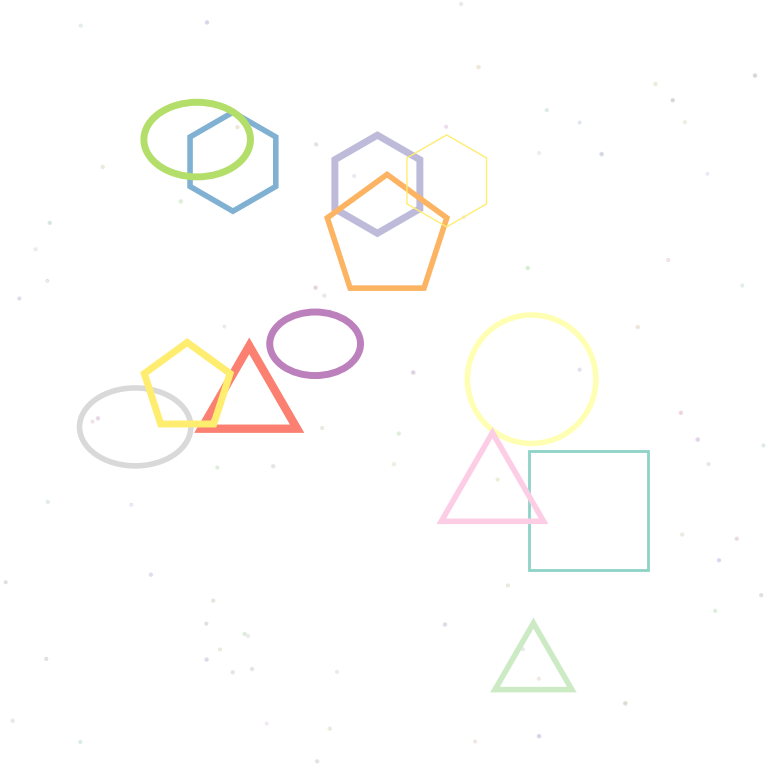[{"shape": "square", "thickness": 1, "radius": 0.39, "center": [0.765, 0.337]}, {"shape": "circle", "thickness": 2, "radius": 0.42, "center": [0.69, 0.508]}, {"shape": "hexagon", "thickness": 2.5, "radius": 0.32, "center": [0.49, 0.761]}, {"shape": "triangle", "thickness": 3, "radius": 0.36, "center": [0.324, 0.479]}, {"shape": "hexagon", "thickness": 2, "radius": 0.32, "center": [0.303, 0.79]}, {"shape": "pentagon", "thickness": 2, "radius": 0.41, "center": [0.503, 0.692]}, {"shape": "oval", "thickness": 2.5, "radius": 0.35, "center": [0.256, 0.819]}, {"shape": "triangle", "thickness": 2, "radius": 0.38, "center": [0.64, 0.361]}, {"shape": "oval", "thickness": 2, "radius": 0.36, "center": [0.176, 0.446]}, {"shape": "oval", "thickness": 2.5, "radius": 0.29, "center": [0.409, 0.554]}, {"shape": "triangle", "thickness": 2, "radius": 0.29, "center": [0.693, 0.133]}, {"shape": "hexagon", "thickness": 0.5, "radius": 0.3, "center": [0.58, 0.765]}, {"shape": "pentagon", "thickness": 2.5, "radius": 0.29, "center": [0.243, 0.497]}]